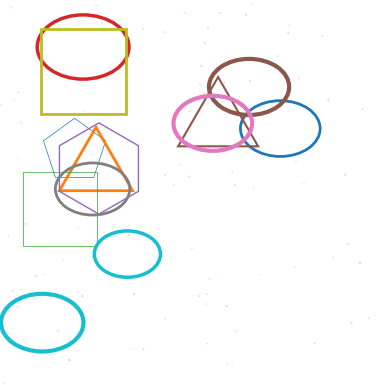[{"shape": "oval", "thickness": 2, "radius": 0.52, "center": [0.728, 0.666]}, {"shape": "pentagon", "thickness": 0.5, "radius": 0.42, "center": [0.194, 0.608]}, {"shape": "triangle", "thickness": 2, "radius": 0.55, "center": [0.249, 0.56]}, {"shape": "square", "thickness": 0.5, "radius": 0.48, "center": [0.156, 0.456]}, {"shape": "oval", "thickness": 2.5, "radius": 0.6, "center": [0.216, 0.878]}, {"shape": "hexagon", "thickness": 1, "radius": 0.59, "center": [0.257, 0.562]}, {"shape": "oval", "thickness": 3, "radius": 0.52, "center": [0.647, 0.774]}, {"shape": "triangle", "thickness": 1.5, "radius": 0.6, "center": [0.567, 0.68]}, {"shape": "oval", "thickness": 3, "radius": 0.51, "center": [0.553, 0.68]}, {"shape": "oval", "thickness": 2, "radius": 0.48, "center": [0.24, 0.509]}, {"shape": "square", "thickness": 2, "radius": 0.56, "center": [0.217, 0.814]}, {"shape": "oval", "thickness": 3, "radius": 0.53, "center": [0.11, 0.162]}, {"shape": "oval", "thickness": 2.5, "radius": 0.43, "center": [0.331, 0.34]}]